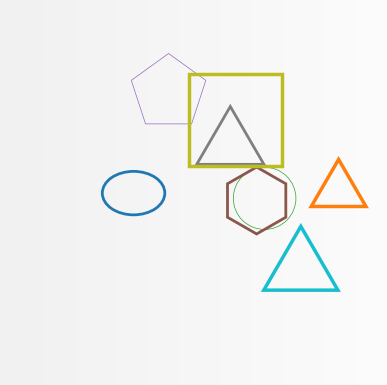[{"shape": "oval", "thickness": 2, "radius": 0.4, "center": [0.345, 0.498]}, {"shape": "triangle", "thickness": 2.5, "radius": 0.41, "center": [0.874, 0.504]}, {"shape": "circle", "thickness": 0.5, "radius": 0.4, "center": [0.683, 0.485]}, {"shape": "pentagon", "thickness": 0.5, "radius": 0.51, "center": [0.435, 0.76]}, {"shape": "hexagon", "thickness": 2, "radius": 0.43, "center": [0.662, 0.479]}, {"shape": "triangle", "thickness": 2, "radius": 0.5, "center": [0.594, 0.623]}, {"shape": "square", "thickness": 2.5, "radius": 0.6, "center": [0.607, 0.689]}, {"shape": "triangle", "thickness": 2.5, "radius": 0.55, "center": [0.776, 0.302]}]